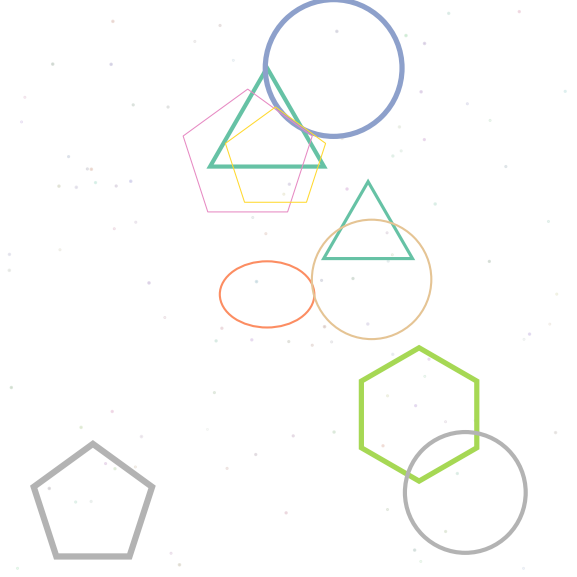[{"shape": "triangle", "thickness": 1.5, "radius": 0.44, "center": [0.637, 0.596]}, {"shape": "triangle", "thickness": 2, "radius": 0.57, "center": [0.462, 0.768]}, {"shape": "oval", "thickness": 1, "radius": 0.41, "center": [0.462, 0.489]}, {"shape": "circle", "thickness": 2.5, "radius": 0.59, "center": [0.578, 0.881]}, {"shape": "pentagon", "thickness": 0.5, "radius": 0.59, "center": [0.429, 0.727]}, {"shape": "hexagon", "thickness": 2.5, "radius": 0.58, "center": [0.726, 0.281]}, {"shape": "pentagon", "thickness": 0.5, "radius": 0.46, "center": [0.477, 0.723]}, {"shape": "circle", "thickness": 1, "radius": 0.52, "center": [0.643, 0.515]}, {"shape": "circle", "thickness": 2, "radius": 0.52, "center": [0.806, 0.146]}, {"shape": "pentagon", "thickness": 3, "radius": 0.54, "center": [0.161, 0.123]}]